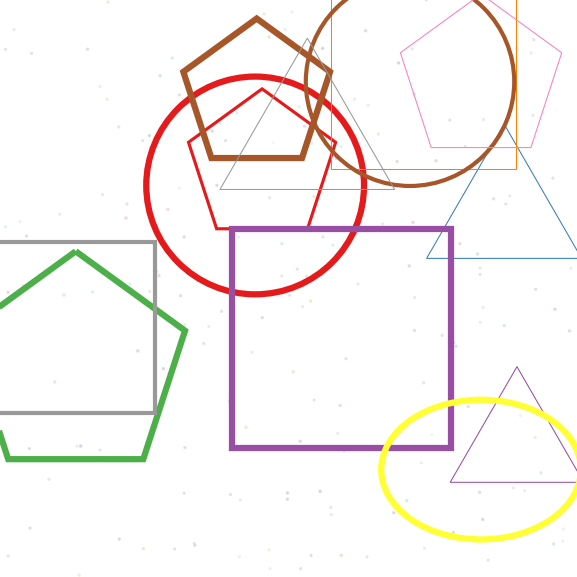[{"shape": "circle", "thickness": 3, "radius": 0.94, "center": [0.442, 0.678]}, {"shape": "pentagon", "thickness": 1.5, "radius": 0.67, "center": [0.454, 0.711]}, {"shape": "triangle", "thickness": 0.5, "radius": 0.77, "center": [0.873, 0.629]}, {"shape": "pentagon", "thickness": 3, "radius": 0.99, "center": [0.131, 0.365]}, {"shape": "square", "thickness": 3, "radius": 0.95, "center": [0.591, 0.413]}, {"shape": "triangle", "thickness": 0.5, "radius": 0.67, "center": [0.895, 0.231]}, {"shape": "square", "thickness": 0.5, "radius": 0.8, "center": [0.734, 0.867]}, {"shape": "oval", "thickness": 3, "radius": 0.86, "center": [0.833, 0.186]}, {"shape": "pentagon", "thickness": 3, "radius": 0.67, "center": [0.444, 0.833]}, {"shape": "circle", "thickness": 2, "radius": 0.9, "center": [0.71, 0.858]}, {"shape": "pentagon", "thickness": 0.5, "radius": 0.73, "center": [0.833, 0.862]}, {"shape": "triangle", "thickness": 0.5, "radius": 0.87, "center": [0.532, 0.758]}, {"shape": "square", "thickness": 2, "radius": 0.74, "center": [0.12, 0.432]}]